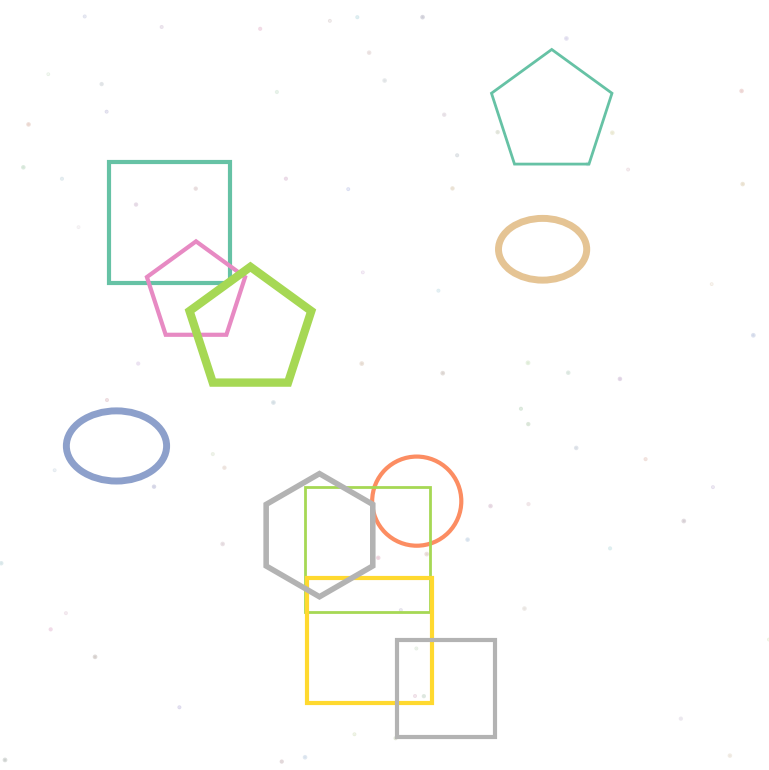[{"shape": "pentagon", "thickness": 1, "radius": 0.41, "center": [0.717, 0.853]}, {"shape": "square", "thickness": 1.5, "radius": 0.39, "center": [0.22, 0.71]}, {"shape": "circle", "thickness": 1.5, "radius": 0.29, "center": [0.541, 0.349]}, {"shape": "oval", "thickness": 2.5, "radius": 0.33, "center": [0.151, 0.421]}, {"shape": "pentagon", "thickness": 1.5, "radius": 0.34, "center": [0.255, 0.619]}, {"shape": "square", "thickness": 1, "radius": 0.41, "center": [0.478, 0.286]}, {"shape": "pentagon", "thickness": 3, "radius": 0.42, "center": [0.325, 0.57]}, {"shape": "square", "thickness": 1.5, "radius": 0.41, "center": [0.48, 0.168]}, {"shape": "oval", "thickness": 2.5, "radius": 0.29, "center": [0.705, 0.676]}, {"shape": "hexagon", "thickness": 2, "radius": 0.4, "center": [0.415, 0.305]}, {"shape": "square", "thickness": 1.5, "radius": 0.32, "center": [0.579, 0.106]}]